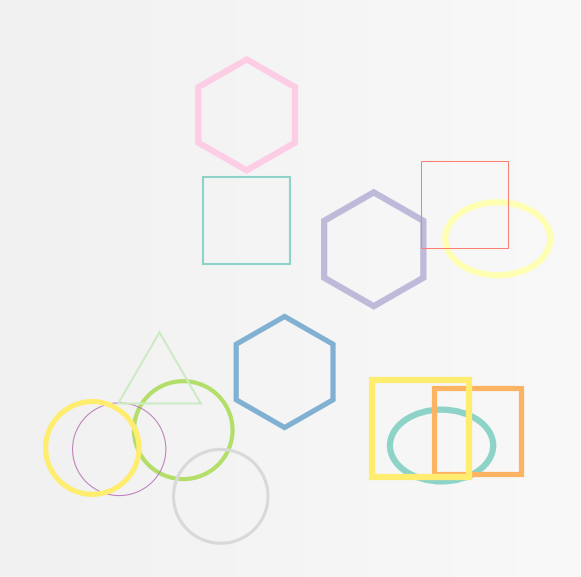[{"shape": "oval", "thickness": 3, "radius": 0.44, "center": [0.76, 0.228]}, {"shape": "square", "thickness": 1, "radius": 0.38, "center": [0.424, 0.617]}, {"shape": "oval", "thickness": 3, "radius": 0.45, "center": [0.856, 0.586]}, {"shape": "hexagon", "thickness": 3, "radius": 0.49, "center": [0.643, 0.567]}, {"shape": "square", "thickness": 0.5, "radius": 0.38, "center": [0.799, 0.645]}, {"shape": "hexagon", "thickness": 2.5, "radius": 0.48, "center": [0.49, 0.355]}, {"shape": "square", "thickness": 2.5, "radius": 0.38, "center": [0.822, 0.253]}, {"shape": "circle", "thickness": 2, "radius": 0.42, "center": [0.315, 0.254]}, {"shape": "hexagon", "thickness": 3, "radius": 0.48, "center": [0.424, 0.8]}, {"shape": "circle", "thickness": 1.5, "radius": 0.41, "center": [0.38, 0.14]}, {"shape": "circle", "thickness": 0.5, "radius": 0.4, "center": [0.205, 0.221]}, {"shape": "triangle", "thickness": 1, "radius": 0.41, "center": [0.274, 0.341]}, {"shape": "circle", "thickness": 2.5, "radius": 0.4, "center": [0.159, 0.223]}, {"shape": "square", "thickness": 3, "radius": 0.42, "center": [0.723, 0.257]}]